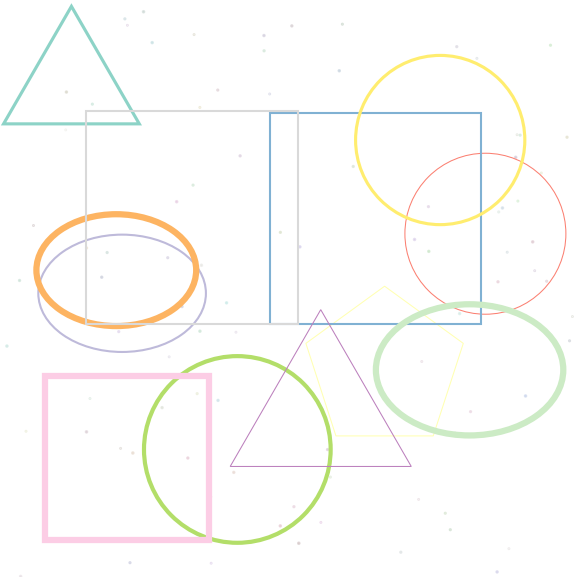[{"shape": "triangle", "thickness": 1.5, "radius": 0.68, "center": [0.124, 0.852]}, {"shape": "pentagon", "thickness": 0.5, "radius": 0.72, "center": [0.666, 0.36]}, {"shape": "oval", "thickness": 1, "radius": 0.73, "center": [0.211, 0.491]}, {"shape": "circle", "thickness": 0.5, "radius": 0.7, "center": [0.841, 0.594]}, {"shape": "square", "thickness": 1, "radius": 0.91, "center": [0.651, 0.621]}, {"shape": "oval", "thickness": 3, "radius": 0.69, "center": [0.201, 0.531]}, {"shape": "circle", "thickness": 2, "radius": 0.81, "center": [0.411, 0.221]}, {"shape": "square", "thickness": 3, "radius": 0.71, "center": [0.22, 0.206]}, {"shape": "square", "thickness": 1, "radius": 0.92, "center": [0.332, 0.623]}, {"shape": "triangle", "thickness": 0.5, "radius": 0.91, "center": [0.555, 0.282]}, {"shape": "oval", "thickness": 3, "radius": 0.81, "center": [0.813, 0.359]}, {"shape": "circle", "thickness": 1.5, "radius": 0.73, "center": [0.762, 0.757]}]